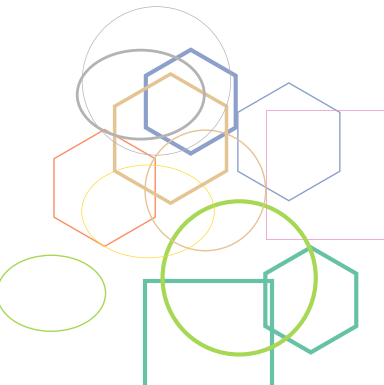[{"shape": "hexagon", "thickness": 3, "radius": 0.68, "center": [0.807, 0.221]}, {"shape": "square", "thickness": 3, "radius": 0.82, "center": [0.542, 0.105]}, {"shape": "hexagon", "thickness": 1, "radius": 0.76, "center": [0.272, 0.512]}, {"shape": "hexagon", "thickness": 3, "radius": 0.67, "center": [0.496, 0.736]}, {"shape": "hexagon", "thickness": 1, "radius": 0.76, "center": [0.75, 0.632]}, {"shape": "square", "thickness": 0.5, "radius": 0.84, "center": [0.857, 0.546]}, {"shape": "circle", "thickness": 3, "radius": 0.99, "center": [0.621, 0.278]}, {"shape": "oval", "thickness": 1, "radius": 0.71, "center": [0.133, 0.238]}, {"shape": "oval", "thickness": 0.5, "radius": 0.86, "center": [0.384, 0.451]}, {"shape": "hexagon", "thickness": 2.5, "radius": 0.84, "center": [0.443, 0.64]}, {"shape": "circle", "thickness": 1, "radius": 0.78, "center": [0.533, 0.505]}, {"shape": "oval", "thickness": 2, "radius": 0.83, "center": [0.366, 0.754]}, {"shape": "circle", "thickness": 0.5, "radius": 0.96, "center": [0.406, 0.79]}]